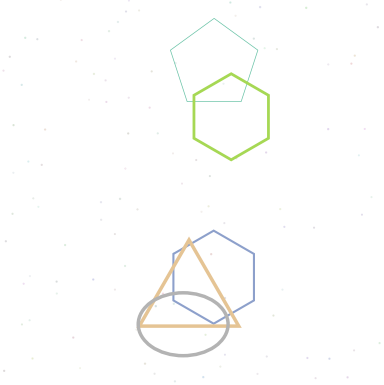[{"shape": "pentagon", "thickness": 0.5, "radius": 0.6, "center": [0.556, 0.833]}, {"shape": "hexagon", "thickness": 1.5, "radius": 0.6, "center": [0.555, 0.28]}, {"shape": "hexagon", "thickness": 2, "radius": 0.56, "center": [0.601, 0.697]}, {"shape": "triangle", "thickness": 2.5, "radius": 0.75, "center": [0.491, 0.228]}, {"shape": "oval", "thickness": 2.5, "radius": 0.58, "center": [0.476, 0.158]}]